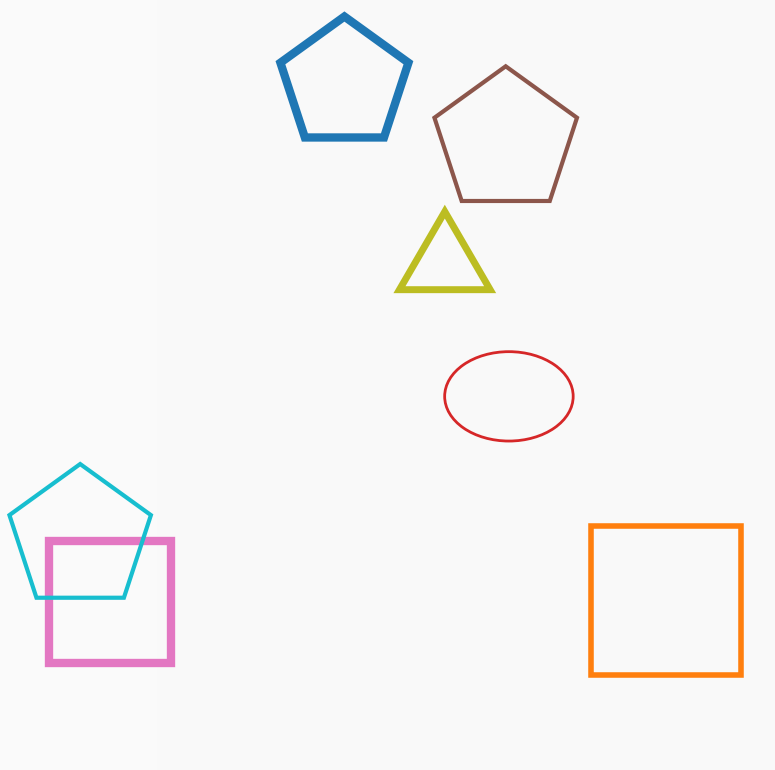[{"shape": "pentagon", "thickness": 3, "radius": 0.43, "center": [0.444, 0.892]}, {"shape": "square", "thickness": 2, "radius": 0.48, "center": [0.859, 0.22]}, {"shape": "oval", "thickness": 1, "radius": 0.41, "center": [0.657, 0.485]}, {"shape": "pentagon", "thickness": 1.5, "radius": 0.48, "center": [0.653, 0.817]}, {"shape": "square", "thickness": 3, "radius": 0.39, "center": [0.143, 0.218]}, {"shape": "triangle", "thickness": 2.5, "radius": 0.34, "center": [0.574, 0.658]}, {"shape": "pentagon", "thickness": 1.5, "radius": 0.48, "center": [0.103, 0.301]}]